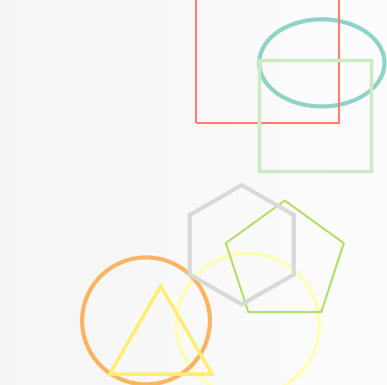[{"shape": "oval", "thickness": 3, "radius": 0.81, "center": [0.831, 0.837]}, {"shape": "circle", "thickness": 2.5, "radius": 0.92, "center": [0.64, 0.157]}, {"shape": "square", "thickness": 1.5, "radius": 0.92, "center": [0.69, 0.866]}, {"shape": "circle", "thickness": 3, "radius": 0.82, "center": [0.377, 0.167]}, {"shape": "pentagon", "thickness": 1.5, "radius": 0.8, "center": [0.735, 0.319]}, {"shape": "hexagon", "thickness": 3, "radius": 0.77, "center": [0.624, 0.364]}, {"shape": "square", "thickness": 2.5, "radius": 0.72, "center": [0.813, 0.7]}, {"shape": "triangle", "thickness": 2.5, "radius": 0.76, "center": [0.415, 0.104]}]